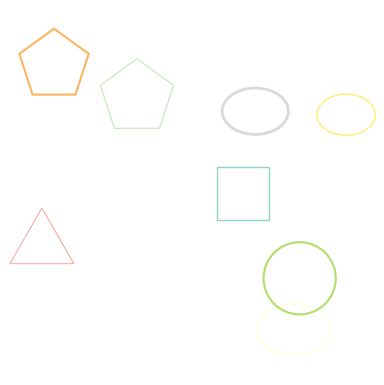[{"shape": "square", "thickness": 1, "radius": 0.34, "center": [0.631, 0.498]}, {"shape": "oval", "thickness": 0.5, "radius": 0.48, "center": [0.762, 0.144]}, {"shape": "triangle", "thickness": 0.5, "radius": 0.48, "center": [0.109, 0.363]}, {"shape": "pentagon", "thickness": 1.5, "radius": 0.47, "center": [0.14, 0.831]}, {"shape": "circle", "thickness": 1.5, "radius": 0.47, "center": [0.778, 0.277]}, {"shape": "oval", "thickness": 2, "radius": 0.43, "center": [0.663, 0.711]}, {"shape": "pentagon", "thickness": 1, "radius": 0.5, "center": [0.356, 0.748]}, {"shape": "oval", "thickness": 1, "radius": 0.38, "center": [0.899, 0.702]}]